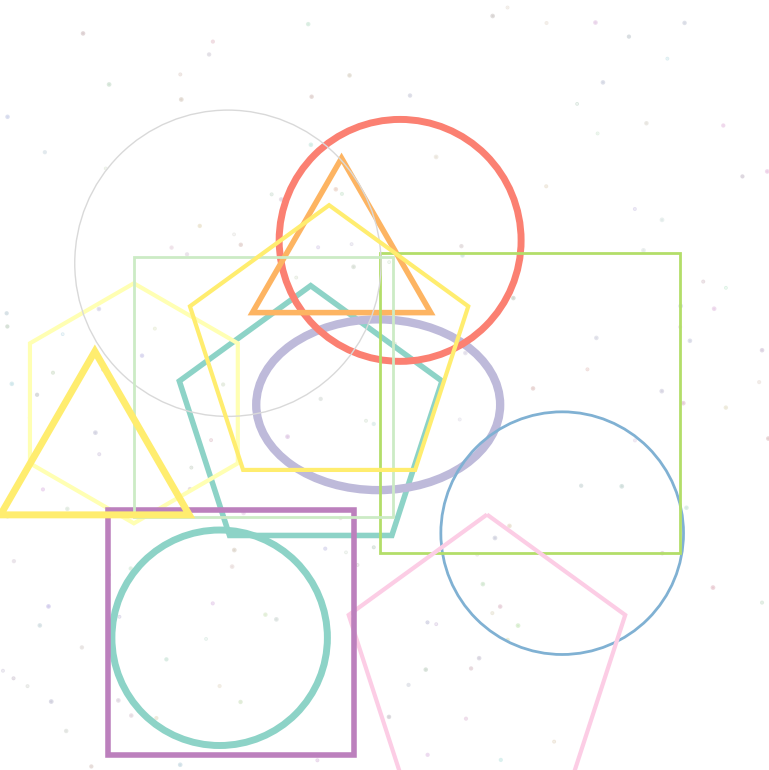[{"shape": "pentagon", "thickness": 2, "radius": 0.9, "center": [0.403, 0.45]}, {"shape": "circle", "thickness": 2.5, "radius": 0.7, "center": [0.285, 0.172]}, {"shape": "hexagon", "thickness": 1.5, "radius": 0.78, "center": [0.174, 0.476]}, {"shape": "oval", "thickness": 3, "radius": 0.79, "center": [0.491, 0.474]}, {"shape": "circle", "thickness": 2.5, "radius": 0.79, "center": [0.52, 0.688]}, {"shape": "circle", "thickness": 1, "radius": 0.79, "center": [0.73, 0.308]}, {"shape": "triangle", "thickness": 2, "radius": 0.67, "center": [0.444, 0.661]}, {"shape": "square", "thickness": 1, "radius": 0.98, "center": [0.688, 0.476]}, {"shape": "pentagon", "thickness": 1.5, "radius": 0.94, "center": [0.632, 0.143]}, {"shape": "circle", "thickness": 0.5, "radius": 0.99, "center": [0.296, 0.658]}, {"shape": "square", "thickness": 2, "radius": 0.8, "center": [0.3, 0.179]}, {"shape": "square", "thickness": 1, "radius": 0.84, "center": [0.342, 0.498]}, {"shape": "pentagon", "thickness": 1.5, "radius": 0.95, "center": [0.427, 0.543]}, {"shape": "triangle", "thickness": 2.5, "radius": 0.71, "center": [0.123, 0.402]}]